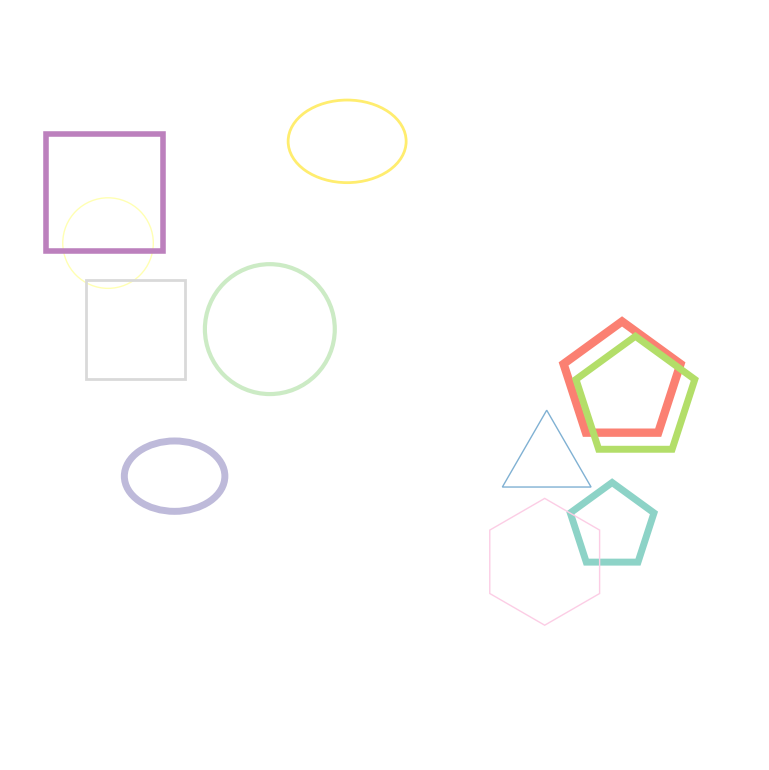[{"shape": "pentagon", "thickness": 2.5, "radius": 0.29, "center": [0.795, 0.316]}, {"shape": "circle", "thickness": 0.5, "radius": 0.29, "center": [0.14, 0.684]}, {"shape": "oval", "thickness": 2.5, "radius": 0.33, "center": [0.227, 0.382]}, {"shape": "pentagon", "thickness": 3, "radius": 0.4, "center": [0.808, 0.503]}, {"shape": "triangle", "thickness": 0.5, "radius": 0.33, "center": [0.71, 0.401]}, {"shape": "pentagon", "thickness": 2.5, "radius": 0.41, "center": [0.825, 0.482]}, {"shape": "hexagon", "thickness": 0.5, "radius": 0.41, "center": [0.707, 0.27]}, {"shape": "square", "thickness": 1, "radius": 0.32, "center": [0.176, 0.572]}, {"shape": "square", "thickness": 2, "radius": 0.38, "center": [0.136, 0.75]}, {"shape": "circle", "thickness": 1.5, "radius": 0.42, "center": [0.35, 0.573]}, {"shape": "oval", "thickness": 1, "radius": 0.38, "center": [0.451, 0.816]}]